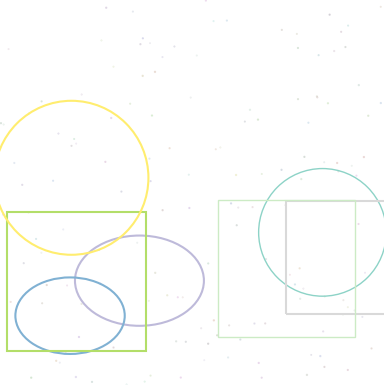[{"shape": "circle", "thickness": 1, "radius": 0.83, "center": [0.838, 0.396]}, {"shape": "oval", "thickness": 1.5, "radius": 0.84, "center": [0.362, 0.271]}, {"shape": "oval", "thickness": 1.5, "radius": 0.71, "center": [0.182, 0.18]}, {"shape": "square", "thickness": 1.5, "radius": 0.9, "center": [0.198, 0.268]}, {"shape": "square", "thickness": 1.5, "radius": 0.73, "center": [0.89, 0.331]}, {"shape": "square", "thickness": 1, "radius": 0.89, "center": [0.745, 0.303]}, {"shape": "circle", "thickness": 1.5, "radius": 1.0, "center": [0.186, 0.538]}]